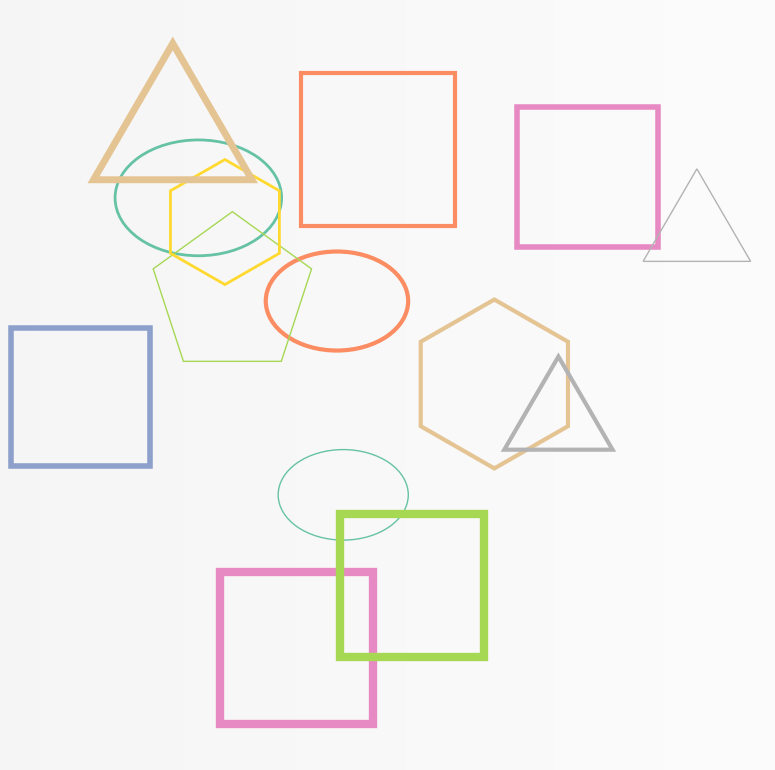[{"shape": "oval", "thickness": 1, "radius": 0.54, "center": [0.256, 0.743]}, {"shape": "oval", "thickness": 0.5, "radius": 0.42, "center": [0.443, 0.357]}, {"shape": "oval", "thickness": 1.5, "radius": 0.46, "center": [0.435, 0.609]}, {"shape": "square", "thickness": 1.5, "radius": 0.5, "center": [0.488, 0.806]}, {"shape": "square", "thickness": 2, "radius": 0.45, "center": [0.104, 0.484]}, {"shape": "square", "thickness": 2, "radius": 0.45, "center": [0.758, 0.77]}, {"shape": "square", "thickness": 3, "radius": 0.49, "center": [0.382, 0.158]}, {"shape": "pentagon", "thickness": 0.5, "radius": 0.54, "center": [0.3, 0.618]}, {"shape": "square", "thickness": 3, "radius": 0.46, "center": [0.531, 0.24]}, {"shape": "hexagon", "thickness": 1, "radius": 0.41, "center": [0.29, 0.712]}, {"shape": "triangle", "thickness": 2.5, "radius": 0.59, "center": [0.223, 0.826]}, {"shape": "hexagon", "thickness": 1.5, "radius": 0.55, "center": [0.638, 0.501]}, {"shape": "triangle", "thickness": 1.5, "radius": 0.4, "center": [0.721, 0.456]}, {"shape": "triangle", "thickness": 0.5, "radius": 0.4, "center": [0.899, 0.701]}]